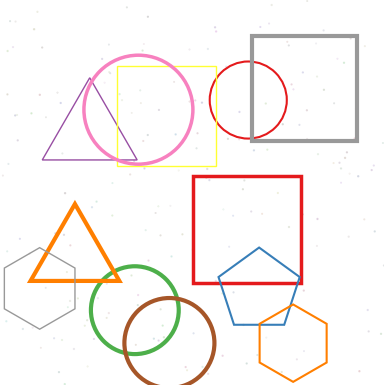[{"shape": "circle", "thickness": 1.5, "radius": 0.5, "center": [0.645, 0.74]}, {"shape": "square", "thickness": 2.5, "radius": 0.7, "center": [0.641, 0.404]}, {"shape": "pentagon", "thickness": 1.5, "radius": 0.55, "center": [0.673, 0.246]}, {"shape": "circle", "thickness": 3, "radius": 0.57, "center": [0.35, 0.194]}, {"shape": "triangle", "thickness": 1, "radius": 0.71, "center": [0.233, 0.656]}, {"shape": "hexagon", "thickness": 1.5, "radius": 0.5, "center": [0.761, 0.109]}, {"shape": "triangle", "thickness": 3, "radius": 0.67, "center": [0.195, 0.337]}, {"shape": "square", "thickness": 1, "radius": 0.65, "center": [0.433, 0.698]}, {"shape": "circle", "thickness": 3, "radius": 0.58, "center": [0.44, 0.109]}, {"shape": "circle", "thickness": 2.5, "radius": 0.71, "center": [0.36, 0.715]}, {"shape": "hexagon", "thickness": 1, "radius": 0.53, "center": [0.103, 0.251]}, {"shape": "square", "thickness": 3, "radius": 0.68, "center": [0.792, 0.769]}]